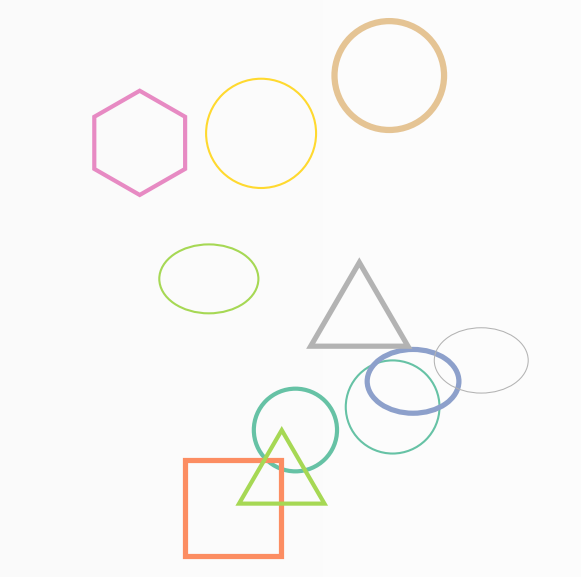[{"shape": "circle", "thickness": 1, "radius": 0.4, "center": [0.675, 0.294]}, {"shape": "circle", "thickness": 2, "radius": 0.36, "center": [0.508, 0.255]}, {"shape": "square", "thickness": 2.5, "radius": 0.41, "center": [0.401, 0.119]}, {"shape": "oval", "thickness": 2.5, "radius": 0.39, "center": [0.711, 0.339]}, {"shape": "hexagon", "thickness": 2, "radius": 0.45, "center": [0.24, 0.752]}, {"shape": "triangle", "thickness": 2, "radius": 0.42, "center": [0.485, 0.169]}, {"shape": "oval", "thickness": 1, "radius": 0.43, "center": [0.359, 0.516]}, {"shape": "circle", "thickness": 1, "radius": 0.47, "center": [0.449, 0.768]}, {"shape": "circle", "thickness": 3, "radius": 0.47, "center": [0.67, 0.868]}, {"shape": "oval", "thickness": 0.5, "radius": 0.4, "center": [0.828, 0.375]}, {"shape": "triangle", "thickness": 2.5, "radius": 0.48, "center": [0.618, 0.448]}]